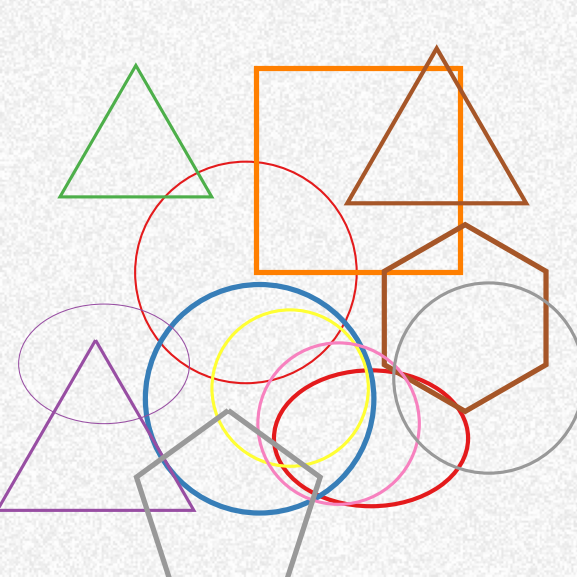[{"shape": "circle", "thickness": 1, "radius": 0.96, "center": [0.426, 0.527]}, {"shape": "oval", "thickness": 2, "radius": 0.84, "center": [0.642, 0.24]}, {"shape": "circle", "thickness": 2.5, "radius": 0.99, "center": [0.45, 0.309]}, {"shape": "triangle", "thickness": 1.5, "radius": 0.76, "center": [0.235, 0.734]}, {"shape": "oval", "thickness": 0.5, "radius": 0.74, "center": [0.18, 0.369]}, {"shape": "triangle", "thickness": 1.5, "radius": 0.98, "center": [0.165, 0.214]}, {"shape": "square", "thickness": 2.5, "radius": 0.88, "center": [0.619, 0.704]}, {"shape": "circle", "thickness": 1.5, "radius": 0.68, "center": [0.502, 0.327]}, {"shape": "hexagon", "thickness": 2.5, "radius": 0.81, "center": [0.805, 0.448]}, {"shape": "triangle", "thickness": 2, "radius": 0.89, "center": [0.756, 0.737]}, {"shape": "circle", "thickness": 1.5, "radius": 0.7, "center": [0.586, 0.266]}, {"shape": "pentagon", "thickness": 2.5, "radius": 0.84, "center": [0.395, 0.121]}, {"shape": "circle", "thickness": 1.5, "radius": 0.82, "center": [0.847, 0.345]}]